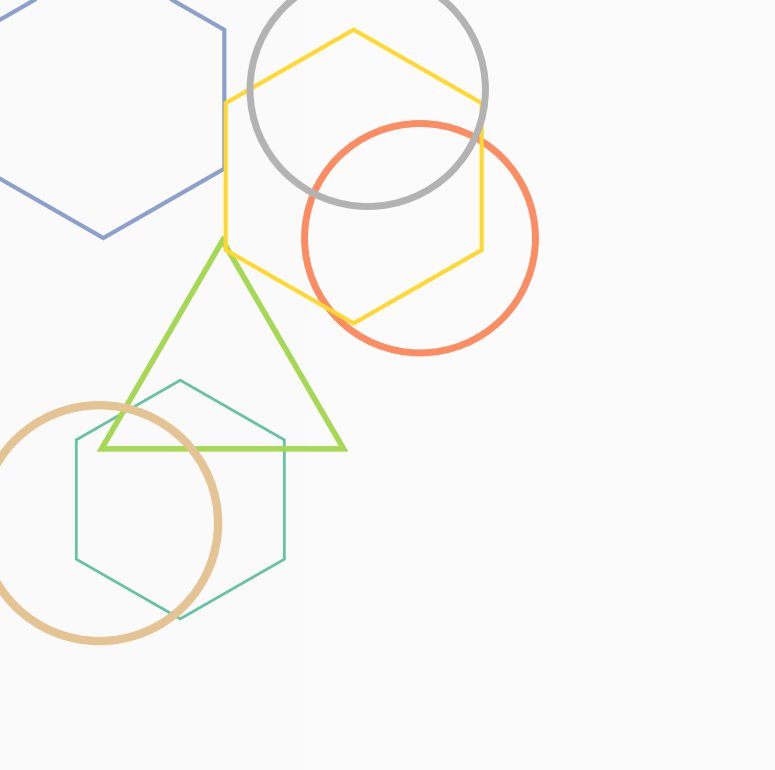[{"shape": "hexagon", "thickness": 1, "radius": 0.77, "center": [0.233, 0.351]}, {"shape": "circle", "thickness": 2.5, "radius": 0.74, "center": [0.542, 0.691]}, {"shape": "hexagon", "thickness": 1.5, "radius": 0.9, "center": [0.133, 0.871]}, {"shape": "triangle", "thickness": 2, "radius": 0.9, "center": [0.287, 0.507]}, {"shape": "hexagon", "thickness": 1.5, "radius": 0.95, "center": [0.456, 0.771]}, {"shape": "circle", "thickness": 3, "radius": 0.77, "center": [0.128, 0.321]}, {"shape": "circle", "thickness": 2.5, "radius": 0.76, "center": [0.474, 0.884]}]